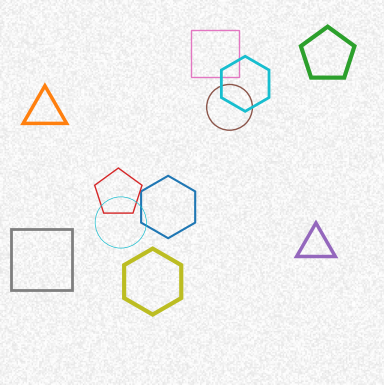[{"shape": "hexagon", "thickness": 1.5, "radius": 0.41, "center": [0.437, 0.462]}, {"shape": "triangle", "thickness": 2.5, "radius": 0.33, "center": [0.117, 0.712]}, {"shape": "pentagon", "thickness": 3, "radius": 0.37, "center": [0.851, 0.858]}, {"shape": "pentagon", "thickness": 1, "radius": 0.32, "center": [0.307, 0.499]}, {"shape": "triangle", "thickness": 2.5, "radius": 0.29, "center": [0.821, 0.363]}, {"shape": "circle", "thickness": 1, "radius": 0.3, "center": [0.596, 0.721]}, {"shape": "square", "thickness": 1, "radius": 0.31, "center": [0.557, 0.861]}, {"shape": "square", "thickness": 2, "radius": 0.39, "center": [0.108, 0.326]}, {"shape": "hexagon", "thickness": 3, "radius": 0.43, "center": [0.397, 0.269]}, {"shape": "circle", "thickness": 0.5, "radius": 0.33, "center": [0.314, 0.422]}, {"shape": "hexagon", "thickness": 2, "radius": 0.36, "center": [0.637, 0.782]}]